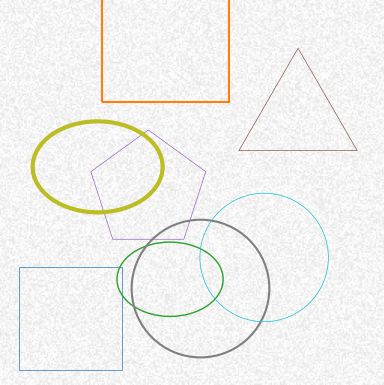[{"shape": "square", "thickness": 0.5, "radius": 0.67, "center": [0.182, 0.173]}, {"shape": "square", "thickness": 1.5, "radius": 0.82, "center": [0.43, 0.898]}, {"shape": "oval", "thickness": 1, "radius": 0.69, "center": [0.442, 0.275]}, {"shape": "pentagon", "thickness": 0.5, "radius": 0.78, "center": [0.385, 0.506]}, {"shape": "triangle", "thickness": 0.5, "radius": 0.89, "center": [0.774, 0.697]}, {"shape": "circle", "thickness": 1.5, "radius": 0.89, "center": [0.521, 0.25]}, {"shape": "oval", "thickness": 3, "radius": 0.84, "center": [0.254, 0.567]}, {"shape": "circle", "thickness": 0.5, "radius": 0.83, "center": [0.686, 0.331]}]